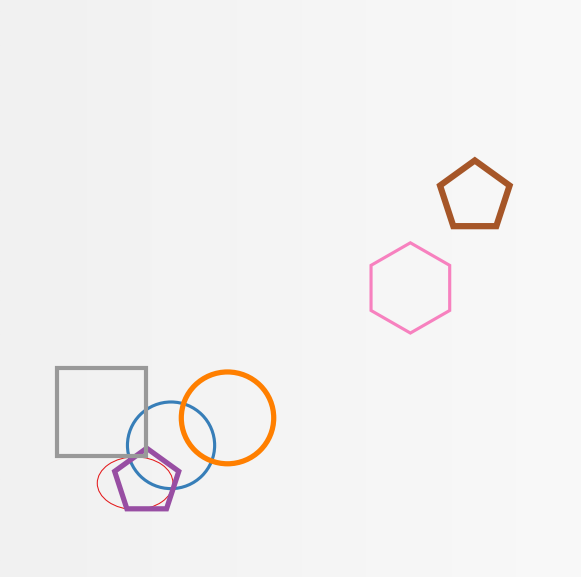[{"shape": "oval", "thickness": 0.5, "radius": 0.33, "center": [0.232, 0.162]}, {"shape": "circle", "thickness": 1.5, "radius": 0.38, "center": [0.294, 0.228]}, {"shape": "pentagon", "thickness": 2.5, "radius": 0.29, "center": [0.252, 0.165]}, {"shape": "circle", "thickness": 2.5, "radius": 0.4, "center": [0.391, 0.276]}, {"shape": "pentagon", "thickness": 3, "radius": 0.31, "center": [0.817, 0.658]}, {"shape": "hexagon", "thickness": 1.5, "radius": 0.39, "center": [0.706, 0.501]}, {"shape": "square", "thickness": 2, "radius": 0.38, "center": [0.175, 0.286]}]